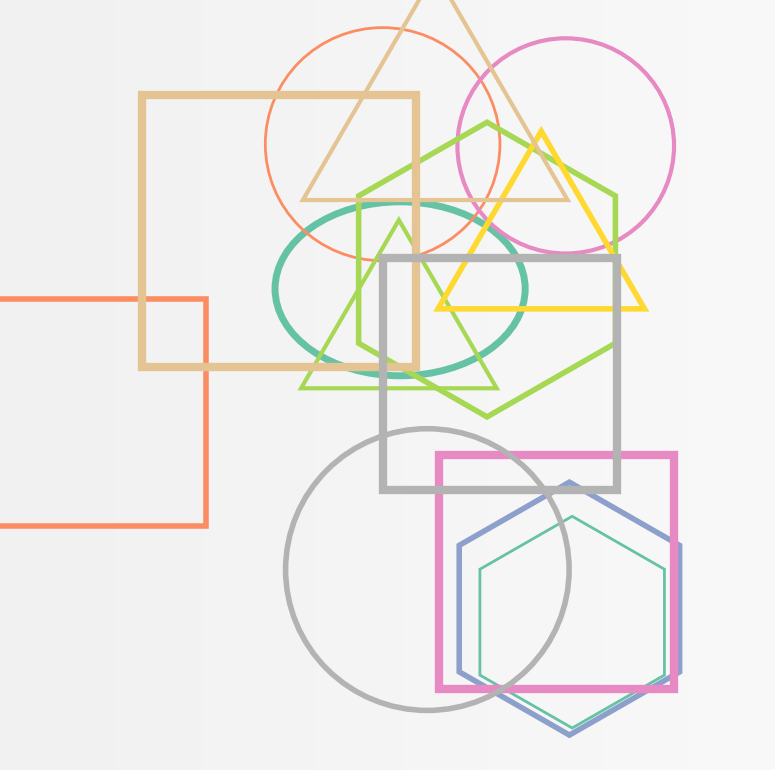[{"shape": "oval", "thickness": 2.5, "radius": 0.81, "center": [0.516, 0.625]}, {"shape": "hexagon", "thickness": 1, "radius": 0.69, "center": [0.738, 0.192]}, {"shape": "circle", "thickness": 1, "radius": 0.76, "center": [0.494, 0.813]}, {"shape": "square", "thickness": 2, "radius": 0.74, "center": [0.118, 0.465]}, {"shape": "hexagon", "thickness": 2, "radius": 0.82, "center": [0.735, 0.21]}, {"shape": "circle", "thickness": 1.5, "radius": 0.7, "center": [0.73, 0.811]}, {"shape": "square", "thickness": 3, "radius": 0.76, "center": [0.718, 0.257]}, {"shape": "triangle", "thickness": 1.5, "radius": 0.73, "center": [0.515, 0.569]}, {"shape": "hexagon", "thickness": 2, "radius": 0.96, "center": [0.628, 0.65]}, {"shape": "triangle", "thickness": 2, "radius": 0.77, "center": [0.698, 0.676]}, {"shape": "triangle", "thickness": 1.5, "radius": 0.99, "center": [0.562, 0.839]}, {"shape": "square", "thickness": 3, "radius": 0.88, "center": [0.36, 0.701]}, {"shape": "square", "thickness": 3, "radius": 0.75, "center": [0.645, 0.514]}, {"shape": "circle", "thickness": 2, "radius": 0.91, "center": [0.551, 0.26]}]